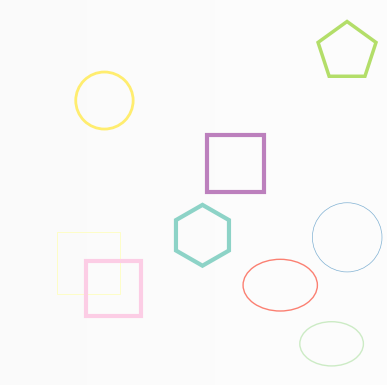[{"shape": "hexagon", "thickness": 3, "radius": 0.39, "center": [0.523, 0.389]}, {"shape": "square", "thickness": 0.5, "radius": 0.41, "center": [0.229, 0.317]}, {"shape": "oval", "thickness": 1, "radius": 0.48, "center": [0.723, 0.259]}, {"shape": "circle", "thickness": 0.5, "radius": 0.45, "center": [0.896, 0.384]}, {"shape": "pentagon", "thickness": 2.5, "radius": 0.39, "center": [0.896, 0.866]}, {"shape": "square", "thickness": 3, "radius": 0.36, "center": [0.293, 0.252]}, {"shape": "square", "thickness": 3, "radius": 0.37, "center": [0.607, 0.575]}, {"shape": "oval", "thickness": 1, "radius": 0.41, "center": [0.856, 0.107]}, {"shape": "circle", "thickness": 2, "radius": 0.37, "center": [0.27, 0.739]}]